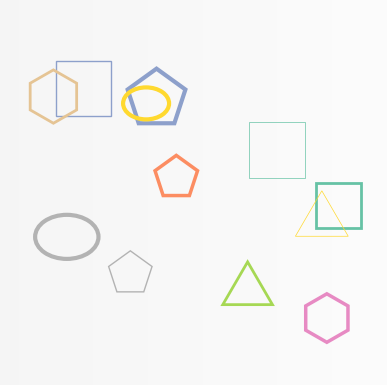[{"shape": "square", "thickness": 2, "radius": 0.29, "center": [0.872, 0.467]}, {"shape": "square", "thickness": 0.5, "radius": 0.36, "center": [0.715, 0.611]}, {"shape": "pentagon", "thickness": 2.5, "radius": 0.29, "center": [0.455, 0.539]}, {"shape": "pentagon", "thickness": 3, "radius": 0.39, "center": [0.404, 0.743]}, {"shape": "square", "thickness": 1, "radius": 0.36, "center": [0.217, 0.771]}, {"shape": "hexagon", "thickness": 2.5, "radius": 0.31, "center": [0.843, 0.174]}, {"shape": "triangle", "thickness": 2, "radius": 0.37, "center": [0.639, 0.246]}, {"shape": "triangle", "thickness": 0.5, "radius": 0.39, "center": [0.831, 0.426]}, {"shape": "oval", "thickness": 3, "radius": 0.3, "center": [0.377, 0.731]}, {"shape": "hexagon", "thickness": 2, "radius": 0.35, "center": [0.138, 0.749]}, {"shape": "pentagon", "thickness": 1, "radius": 0.29, "center": [0.336, 0.29]}, {"shape": "oval", "thickness": 3, "radius": 0.41, "center": [0.172, 0.385]}]